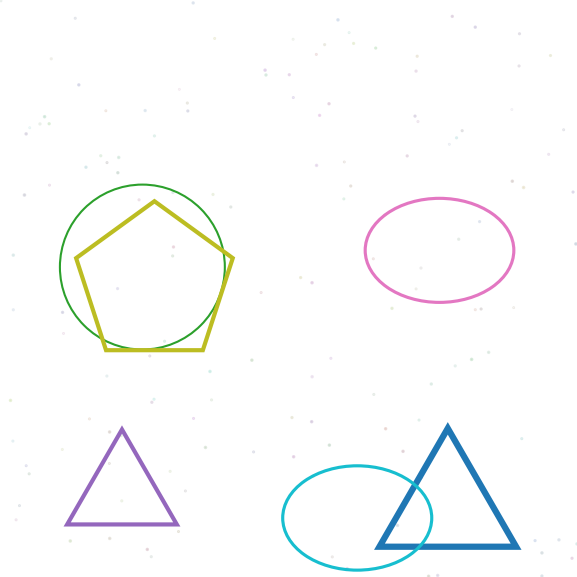[{"shape": "triangle", "thickness": 3, "radius": 0.68, "center": [0.775, 0.121]}, {"shape": "circle", "thickness": 1, "radius": 0.71, "center": [0.247, 0.537]}, {"shape": "triangle", "thickness": 2, "radius": 0.55, "center": [0.211, 0.146]}, {"shape": "oval", "thickness": 1.5, "radius": 0.64, "center": [0.761, 0.566]}, {"shape": "pentagon", "thickness": 2, "radius": 0.71, "center": [0.267, 0.508]}, {"shape": "oval", "thickness": 1.5, "radius": 0.65, "center": [0.619, 0.102]}]